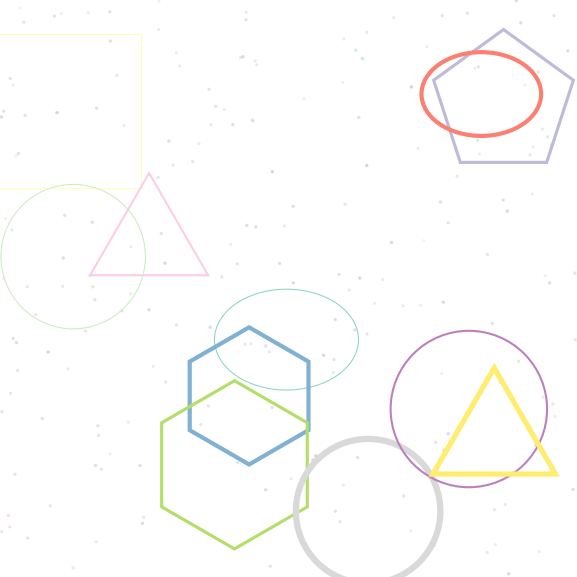[{"shape": "oval", "thickness": 0.5, "radius": 0.62, "center": [0.496, 0.411]}, {"shape": "square", "thickness": 0.5, "radius": 0.67, "center": [0.111, 0.807]}, {"shape": "pentagon", "thickness": 1.5, "radius": 0.64, "center": [0.872, 0.821]}, {"shape": "oval", "thickness": 2, "radius": 0.52, "center": [0.833, 0.836]}, {"shape": "hexagon", "thickness": 2, "radius": 0.59, "center": [0.431, 0.314]}, {"shape": "hexagon", "thickness": 1.5, "radius": 0.73, "center": [0.406, 0.194]}, {"shape": "triangle", "thickness": 1, "radius": 0.59, "center": [0.258, 0.582]}, {"shape": "circle", "thickness": 3, "radius": 0.63, "center": [0.637, 0.114]}, {"shape": "circle", "thickness": 1, "radius": 0.68, "center": [0.812, 0.291]}, {"shape": "circle", "thickness": 0.5, "radius": 0.63, "center": [0.127, 0.555]}, {"shape": "triangle", "thickness": 2.5, "radius": 0.61, "center": [0.856, 0.24]}]